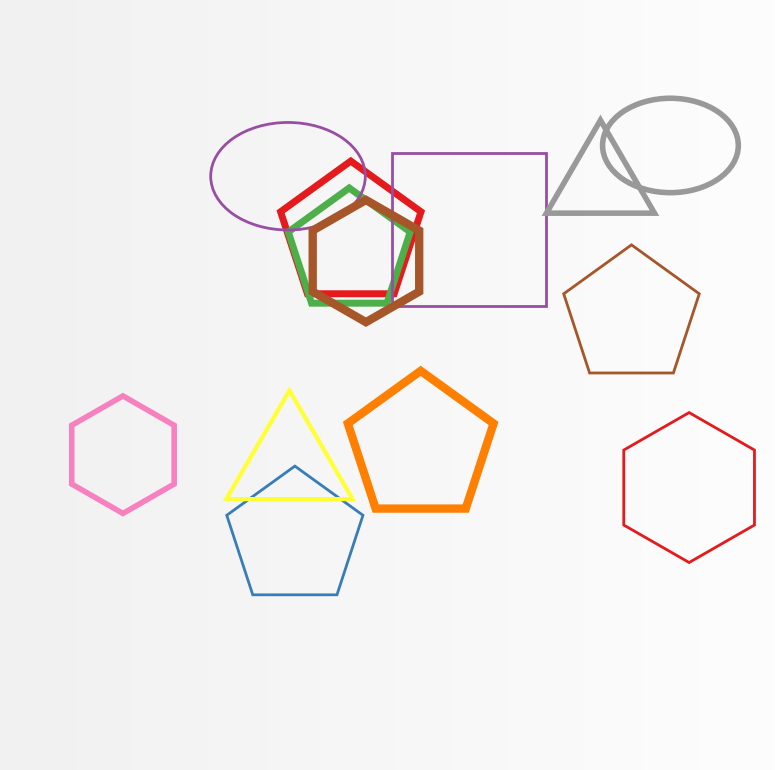[{"shape": "hexagon", "thickness": 1, "radius": 0.49, "center": [0.889, 0.367]}, {"shape": "pentagon", "thickness": 2.5, "radius": 0.48, "center": [0.453, 0.696]}, {"shape": "pentagon", "thickness": 1, "radius": 0.46, "center": [0.38, 0.302]}, {"shape": "pentagon", "thickness": 2.5, "radius": 0.41, "center": [0.451, 0.673]}, {"shape": "oval", "thickness": 1, "radius": 0.5, "center": [0.372, 0.771]}, {"shape": "square", "thickness": 1, "radius": 0.5, "center": [0.605, 0.702]}, {"shape": "pentagon", "thickness": 3, "radius": 0.49, "center": [0.543, 0.419]}, {"shape": "triangle", "thickness": 1.5, "radius": 0.47, "center": [0.373, 0.399]}, {"shape": "hexagon", "thickness": 3, "radius": 0.4, "center": [0.472, 0.661]}, {"shape": "pentagon", "thickness": 1, "radius": 0.46, "center": [0.815, 0.59]}, {"shape": "hexagon", "thickness": 2, "radius": 0.38, "center": [0.159, 0.41]}, {"shape": "triangle", "thickness": 2, "radius": 0.4, "center": [0.775, 0.763]}, {"shape": "oval", "thickness": 2, "radius": 0.44, "center": [0.865, 0.811]}]